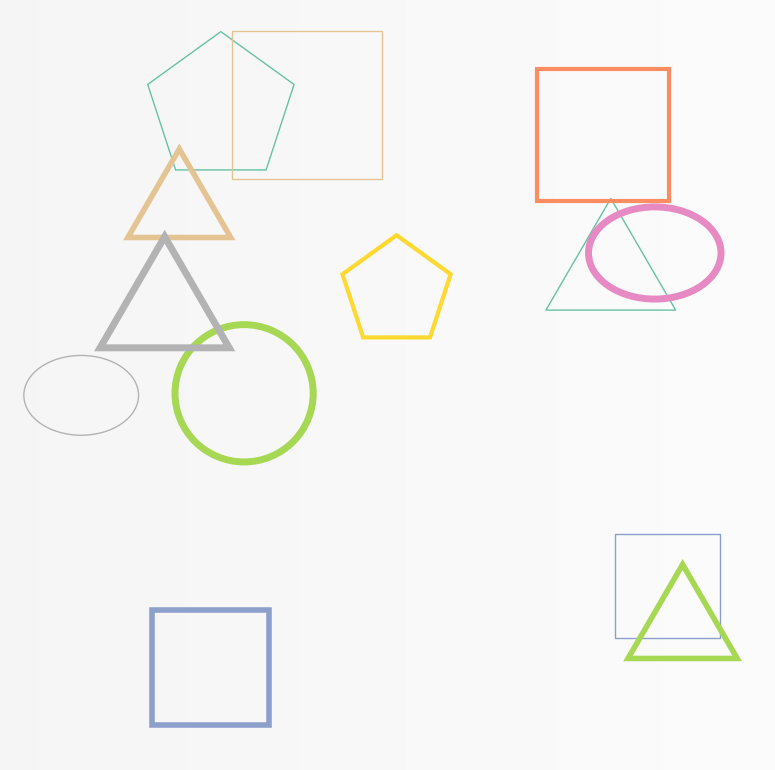[{"shape": "triangle", "thickness": 0.5, "radius": 0.48, "center": [0.788, 0.646]}, {"shape": "pentagon", "thickness": 0.5, "radius": 0.5, "center": [0.285, 0.86]}, {"shape": "square", "thickness": 1.5, "radius": 0.43, "center": [0.778, 0.825]}, {"shape": "square", "thickness": 0.5, "radius": 0.34, "center": [0.861, 0.239]}, {"shape": "square", "thickness": 2, "radius": 0.38, "center": [0.272, 0.133]}, {"shape": "oval", "thickness": 2.5, "radius": 0.43, "center": [0.845, 0.671]}, {"shape": "circle", "thickness": 2.5, "radius": 0.45, "center": [0.315, 0.489]}, {"shape": "triangle", "thickness": 2, "radius": 0.41, "center": [0.881, 0.186]}, {"shape": "pentagon", "thickness": 1.5, "radius": 0.37, "center": [0.512, 0.621]}, {"shape": "square", "thickness": 0.5, "radius": 0.48, "center": [0.396, 0.864]}, {"shape": "triangle", "thickness": 2, "radius": 0.38, "center": [0.231, 0.73]}, {"shape": "triangle", "thickness": 2.5, "radius": 0.48, "center": [0.212, 0.596]}, {"shape": "oval", "thickness": 0.5, "radius": 0.37, "center": [0.105, 0.487]}]